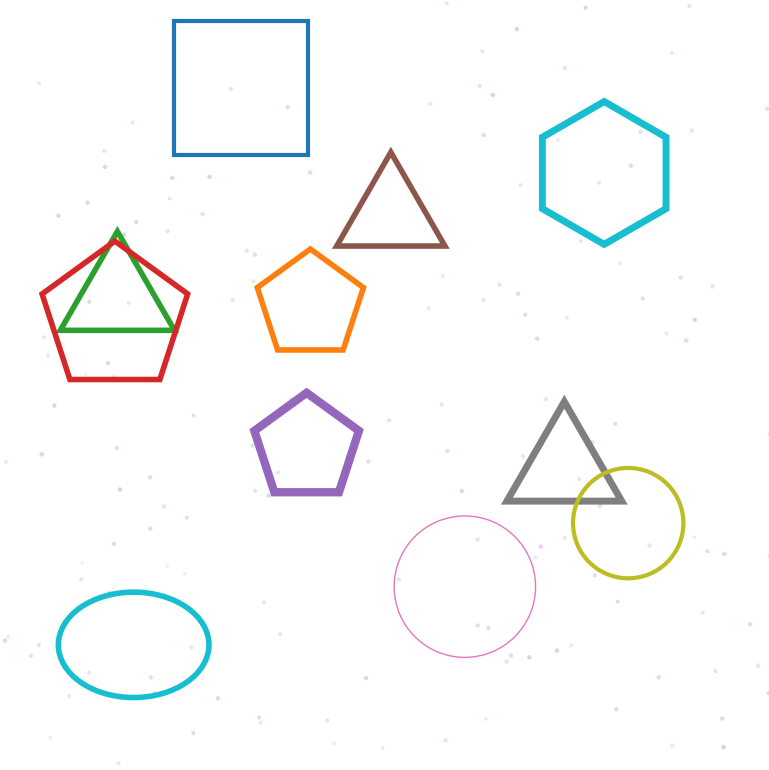[{"shape": "square", "thickness": 1.5, "radius": 0.43, "center": [0.313, 0.886]}, {"shape": "pentagon", "thickness": 2, "radius": 0.36, "center": [0.403, 0.604]}, {"shape": "triangle", "thickness": 2, "radius": 0.43, "center": [0.152, 0.614]}, {"shape": "pentagon", "thickness": 2, "radius": 0.5, "center": [0.149, 0.588]}, {"shape": "pentagon", "thickness": 3, "radius": 0.36, "center": [0.398, 0.418]}, {"shape": "triangle", "thickness": 2, "radius": 0.41, "center": [0.508, 0.721]}, {"shape": "circle", "thickness": 0.5, "radius": 0.46, "center": [0.604, 0.238]}, {"shape": "triangle", "thickness": 2.5, "radius": 0.43, "center": [0.733, 0.392]}, {"shape": "circle", "thickness": 1.5, "radius": 0.36, "center": [0.816, 0.321]}, {"shape": "hexagon", "thickness": 2.5, "radius": 0.46, "center": [0.785, 0.775]}, {"shape": "oval", "thickness": 2, "radius": 0.49, "center": [0.174, 0.163]}]